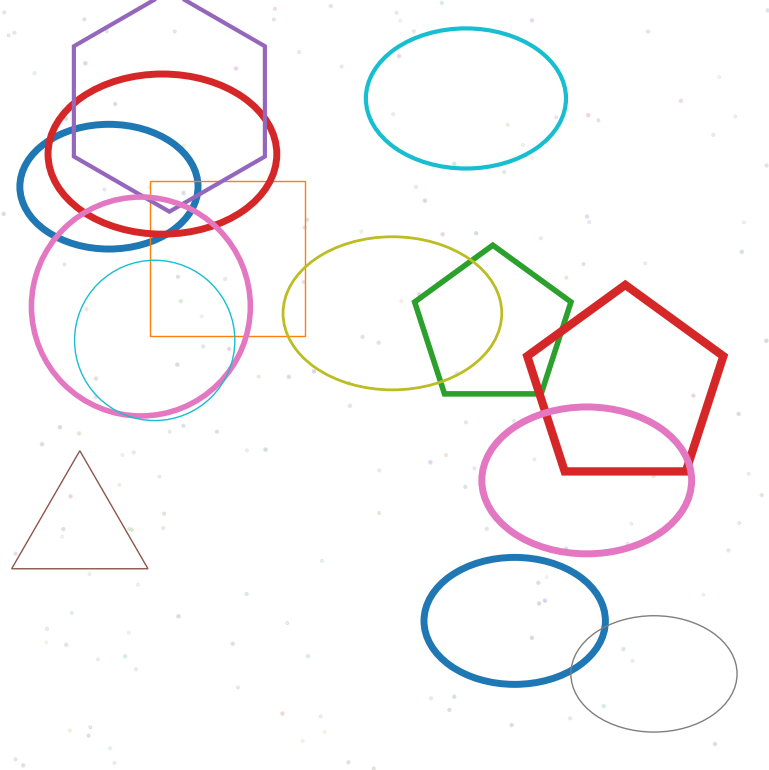[{"shape": "oval", "thickness": 2.5, "radius": 0.58, "center": [0.141, 0.758]}, {"shape": "oval", "thickness": 2.5, "radius": 0.59, "center": [0.668, 0.194]}, {"shape": "square", "thickness": 0.5, "radius": 0.5, "center": [0.295, 0.665]}, {"shape": "pentagon", "thickness": 2, "radius": 0.53, "center": [0.64, 0.575]}, {"shape": "pentagon", "thickness": 3, "radius": 0.67, "center": [0.812, 0.496]}, {"shape": "oval", "thickness": 2.5, "radius": 0.74, "center": [0.211, 0.8]}, {"shape": "hexagon", "thickness": 1.5, "radius": 0.72, "center": [0.22, 0.868]}, {"shape": "triangle", "thickness": 0.5, "radius": 0.51, "center": [0.104, 0.312]}, {"shape": "circle", "thickness": 2, "radius": 0.71, "center": [0.183, 0.602]}, {"shape": "oval", "thickness": 2.5, "radius": 0.68, "center": [0.762, 0.376]}, {"shape": "oval", "thickness": 0.5, "radius": 0.54, "center": [0.849, 0.125]}, {"shape": "oval", "thickness": 1, "radius": 0.71, "center": [0.51, 0.593]}, {"shape": "circle", "thickness": 0.5, "radius": 0.52, "center": [0.201, 0.558]}, {"shape": "oval", "thickness": 1.5, "radius": 0.65, "center": [0.605, 0.872]}]